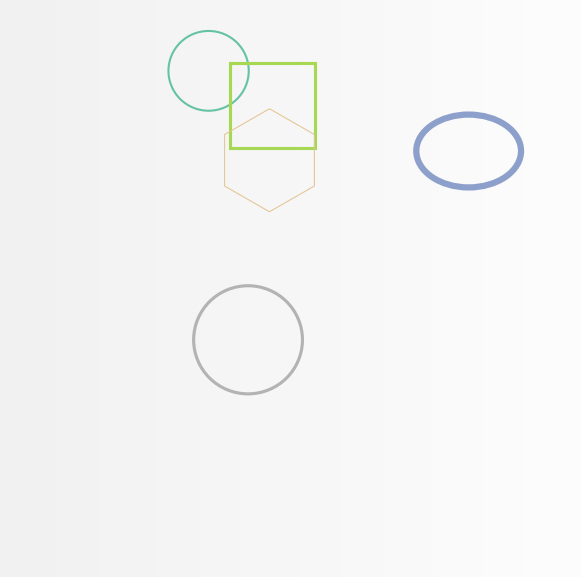[{"shape": "circle", "thickness": 1, "radius": 0.35, "center": [0.359, 0.876]}, {"shape": "oval", "thickness": 3, "radius": 0.45, "center": [0.806, 0.738]}, {"shape": "square", "thickness": 1.5, "radius": 0.37, "center": [0.469, 0.817]}, {"shape": "hexagon", "thickness": 0.5, "radius": 0.45, "center": [0.464, 0.722]}, {"shape": "circle", "thickness": 1.5, "radius": 0.47, "center": [0.427, 0.411]}]